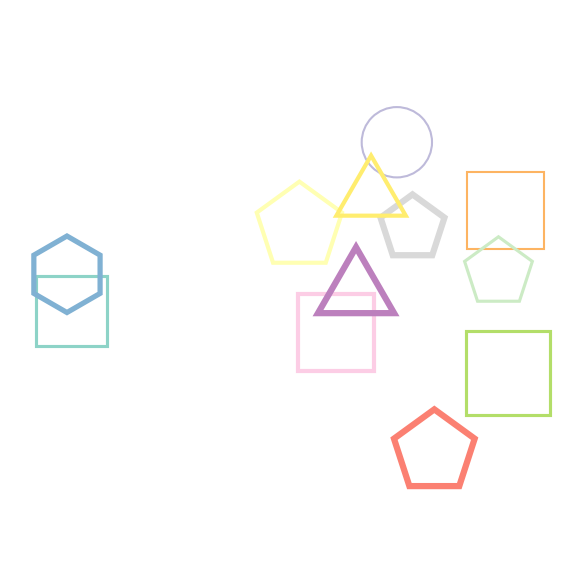[{"shape": "square", "thickness": 1.5, "radius": 0.31, "center": [0.124, 0.461]}, {"shape": "pentagon", "thickness": 2, "radius": 0.39, "center": [0.518, 0.607]}, {"shape": "circle", "thickness": 1, "radius": 0.3, "center": [0.687, 0.753]}, {"shape": "pentagon", "thickness": 3, "radius": 0.37, "center": [0.752, 0.217]}, {"shape": "hexagon", "thickness": 2.5, "radius": 0.33, "center": [0.116, 0.524]}, {"shape": "square", "thickness": 1, "radius": 0.33, "center": [0.876, 0.635]}, {"shape": "square", "thickness": 1.5, "radius": 0.36, "center": [0.879, 0.353]}, {"shape": "square", "thickness": 2, "radius": 0.33, "center": [0.582, 0.423]}, {"shape": "pentagon", "thickness": 3, "radius": 0.29, "center": [0.714, 0.604]}, {"shape": "triangle", "thickness": 3, "radius": 0.38, "center": [0.617, 0.495]}, {"shape": "pentagon", "thickness": 1.5, "radius": 0.31, "center": [0.863, 0.527]}, {"shape": "triangle", "thickness": 2, "radius": 0.35, "center": [0.643, 0.66]}]